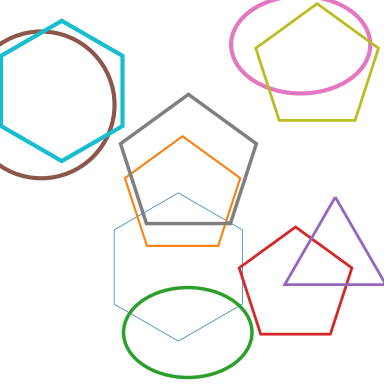[{"shape": "hexagon", "thickness": 0.5, "radius": 0.96, "center": [0.463, 0.306]}, {"shape": "pentagon", "thickness": 1.5, "radius": 0.79, "center": [0.474, 0.489]}, {"shape": "oval", "thickness": 2.5, "radius": 0.83, "center": [0.488, 0.136]}, {"shape": "pentagon", "thickness": 2, "radius": 0.77, "center": [0.768, 0.257]}, {"shape": "triangle", "thickness": 2, "radius": 0.76, "center": [0.871, 0.336]}, {"shape": "circle", "thickness": 3, "radius": 0.95, "center": [0.107, 0.728]}, {"shape": "oval", "thickness": 3, "radius": 0.9, "center": [0.781, 0.884]}, {"shape": "pentagon", "thickness": 2.5, "radius": 0.93, "center": [0.489, 0.569]}, {"shape": "pentagon", "thickness": 2, "radius": 0.84, "center": [0.824, 0.823]}, {"shape": "hexagon", "thickness": 3, "radius": 0.91, "center": [0.16, 0.764]}]